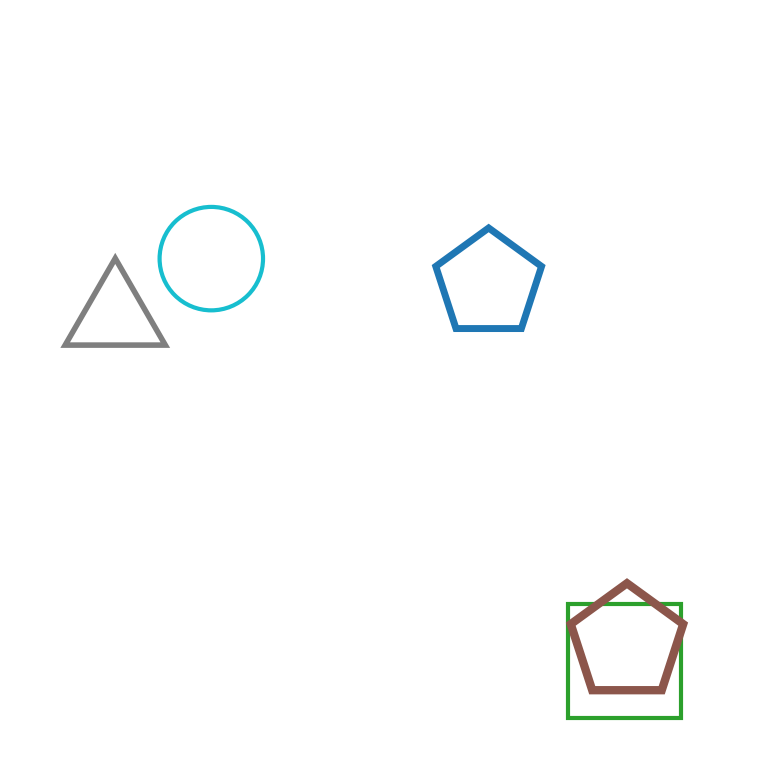[{"shape": "pentagon", "thickness": 2.5, "radius": 0.36, "center": [0.635, 0.632]}, {"shape": "square", "thickness": 1.5, "radius": 0.37, "center": [0.811, 0.142]}, {"shape": "pentagon", "thickness": 3, "radius": 0.38, "center": [0.814, 0.166]}, {"shape": "triangle", "thickness": 2, "radius": 0.38, "center": [0.15, 0.589]}, {"shape": "circle", "thickness": 1.5, "radius": 0.34, "center": [0.274, 0.664]}]